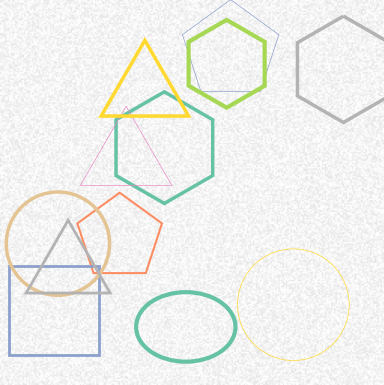[{"shape": "hexagon", "thickness": 2.5, "radius": 0.72, "center": [0.427, 0.617]}, {"shape": "oval", "thickness": 3, "radius": 0.64, "center": [0.483, 0.151]}, {"shape": "pentagon", "thickness": 1.5, "radius": 0.58, "center": [0.311, 0.384]}, {"shape": "pentagon", "thickness": 0.5, "radius": 0.66, "center": [0.599, 0.869]}, {"shape": "square", "thickness": 2, "radius": 0.58, "center": [0.14, 0.194]}, {"shape": "triangle", "thickness": 0.5, "radius": 0.69, "center": [0.328, 0.587]}, {"shape": "hexagon", "thickness": 3, "radius": 0.57, "center": [0.589, 0.834]}, {"shape": "circle", "thickness": 0.5, "radius": 0.72, "center": [0.762, 0.209]}, {"shape": "triangle", "thickness": 2.5, "radius": 0.66, "center": [0.376, 0.764]}, {"shape": "circle", "thickness": 2.5, "radius": 0.67, "center": [0.15, 0.367]}, {"shape": "triangle", "thickness": 2, "radius": 0.63, "center": [0.177, 0.302]}, {"shape": "hexagon", "thickness": 2.5, "radius": 0.69, "center": [0.892, 0.82]}]